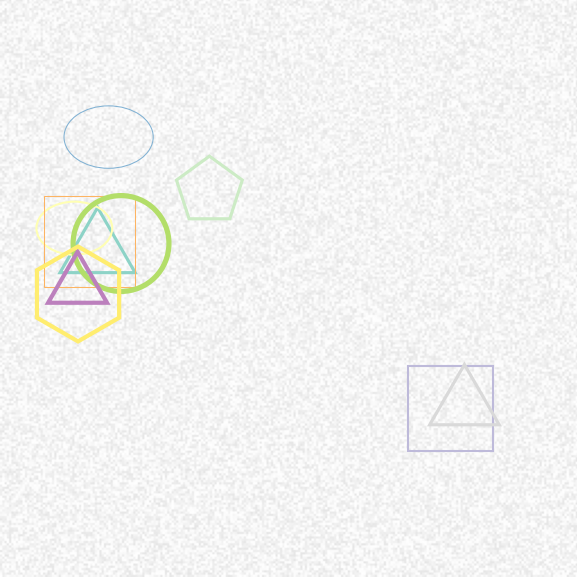[{"shape": "triangle", "thickness": 1.5, "radius": 0.38, "center": [0.169, 0.565]}, {"shape": "oval", "thickness": 1, "radius": 0.33, "center": [0.129, 0.604]}, {"shape": "square", "thickness": 1, "radius": 0.37, "center": [0.781, 0.291]}, {"shape": "oval", "thickness": 0.5, "radius": 0.39, "center": [0.188, 0.762]}, {"shape": "square", "thickness": 0.5, "radius": 0.39, "center": [0.155, 0.581]}, {"shape": "circle", "thickness": 2.5, "radius": 0.41, "center": [0.21, 0.577]}, {"shape": "triangle", "thickness": 1.5, "radius": 0.35, "center": [0.804, 0.298]}, {"shape": "triangle", "thickness": 2, "radius": 0.29, "center": [0.134, 0.504]}, {"shape": "pentagon", "thickness": 1.5, "radius": 0.3, "center": [0.363, 0.669]}, {"shape": "hexagon", "thickness": 2, "radius": 0.41, "center": [0.135, 0.49]}]